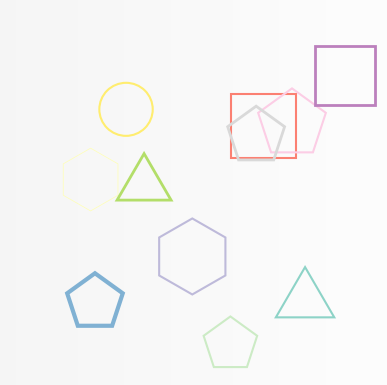[{"shape": "triangle", "thickness": 1.5, "radius": 0.44, "center": [0.787, 0.219]}, {"shape": "hexagon", "thickness": 0.5, "radius": 0.41, "center": [0.234, 0.534]}, {"shape": "hexagon", "thickness": 1.5, "radius": 0.49, "center": [0.496, 0.334]}, {"shape": "square", "thickness": 1.5, "radius": 0.42, "center": [0.679, 0.673]}, {"shape": "pentagon", "thickness": 3, "radius": 0.38, "center": [0.245, 0.215]}, {"shape": "triangle", "thickness": 2, "radius": 0.4, "center": [0.372, 0.52]}, {"shape": "pentagon", "thickness": 1.5, "radius": 0.46, "center": [0.754, 0.679]}, {"shape": "pentagon", "thickness": 2, "radius": 0.39, "center": [0.661, 0.647]}, {"shape": "square", "thickness": 2, "radius": 0.39, "center": [0.891, 0.803]}, {"shape": "pentagon", "thickness": 1.5, "radius": 0.36, "center": [0.595, 0.105]}, {"shape": "circle", "thickness": 1.5, "radius": 0.34, "center": [0.325, 0.716]}]